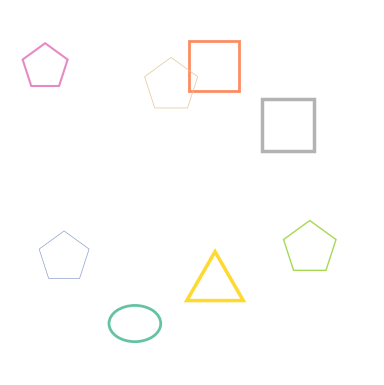[{"shape": "oval", "thickness": 2, "radius": 0.34, "center": [0.35, 0.16]}, {"shape": "square", "thickness": 2, "radius": 0.32, "center": [0.556, 0.829]}, {"shape": "pentagon", "thickness": 0.5, "radius": 0.34, "center": [0.167, 0.332]}, {"shape": "pentagon", "thickness": 1.5, "radius": 0.31, "center": [0.117, 0.826]}, {"shape": "pentagon", "thickness": 1, "radius": 0.36, "center": [0.805, 0.356]}, {"shape": "triangle", "thickness": 2.5, "radius": 0.42, "center": [0.559, 0.262]}, {"shape": "pentagon", "thickness": 0.5, "radius": 0.36, "center": [0.444, 0.778]}, {"shape": "square", "thickness": 2.5, "radius": 0.34, "center": [0.748, 0.675]}]